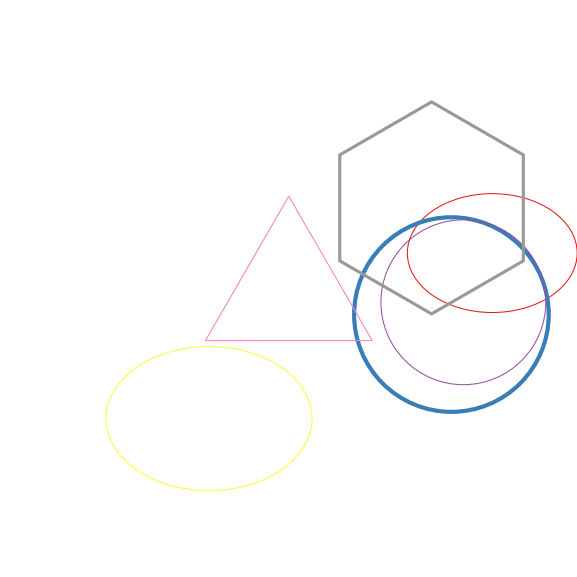[{"shape": "oval", "thickness": 0.5, "radius": 0.74, "center": [0.852, 0.561]}, {"shape": "circle", "thickness": 2, "radius": 0.84, "center": [0.782, 0.454]}, {"shape": "circle", "thickness": 0.5, "radius": 0.71, "center": [0.802, 0.476]}, {"shape": "oval", "thickness": 0.5, "radius": 0.89, "center": [0.362, 0.274]}, {"shape": "triangle", "thickness": 0.5, "radius": 0.83, "center": [0.5, 0.493]}, {"shape": "hexagon", "thickness": 1.5, "radius": 0.92, "center": [0.747, 0.639]}]